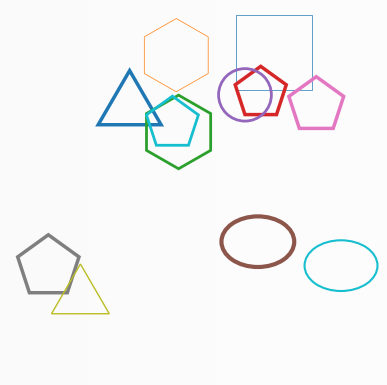[{"shape": "triangle", "thickness": 2.5, "radius": 0.47, "center": [0.335, 0.723]}, {"shape": "square", "thickness": 0.5, "radius": 0.49, "center": [0.708, 0.864]}, {"shape": "hexagon", "thickness": 0.5, "radius": 0.48, "center": [0.455, 0.857]}, {"shape": "hexagon", "thickness": 2, "radius": 0.48, "center": [0.461, 0.657]}, {"shape": "pentagon", "thickness": 2.5, "radius": 0.35, "center": [0.673, 0.758]}, {"shape": "circle", "thickness": 2, "radius": 0.34, "center": [0.632, 0.754]}, {"shape": "oval", "thickness": 3, "radius": 0.47, "center": [0.665, 0.372]}, {"shape": "pentagon", "thickness": 2.5, "radius": 0.37, "center": [0.816, 0.727]}, {"shape": "pentagon", "thickness": 2.5, "radius": 0.42, "center": [0.125, 0.307]}, {"shape": "triangle", "thickness": 1, "radius": 0.43, "center": [0.208, 0.228]}, {"shape": "oval", "thickness": 1.5, "radius": 0.47, "center": [0.88, 0.31]}, {"shape": "pentagon", "thickness": 2, "radius": 0.35, "center": [0.445, 0.68]}]